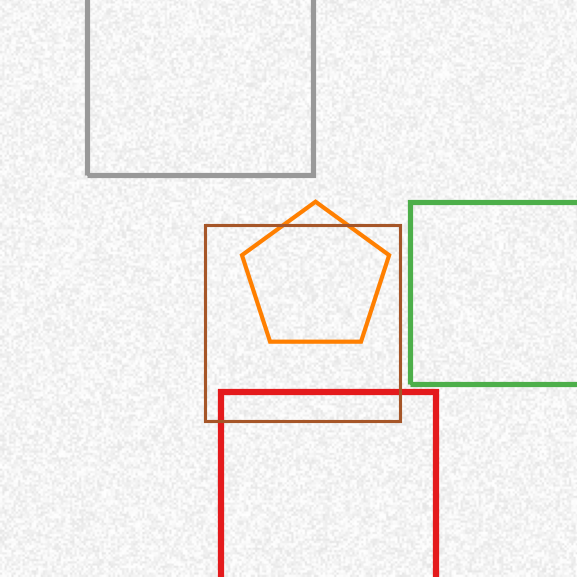[{"shape": "square", "thickness": 3, "radius": 0.93, "center": [0.568, 0.134]}, {"shape": "square", "thickness": 2.5, "radius": 0.79, "center": [0.867, 0.493]}, {"shape": "pentagon", "thickness": 2, "radius": 0.67, "center": [0.546, 0.516]}, {"shape": "square", "thickness": 1.5, "radius": 0.85, "center": [0.523, 0.44]}, {"shape": "square", "thickness": 2.5, "radius": 0.98, "center": [0.346, 0.892]}]